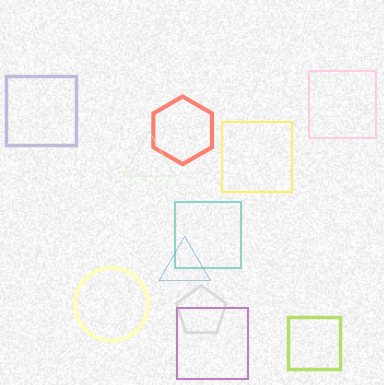[{"shape": "square", "thickness": 1.5, "radius": 0.43, "center": [0.54, 0.39]}, {"shape": "circle", "thickness": 2.5, "radius": 0.47, "center": [0.29, 0.21]}, {"shape": "square", "thickness": 2.5, "radius": 0.45, "center": [0.106, 0.713]}, {"shape": "hexagon", "thickness": 3, "radius": 0.44, "center": [0.474, 0.661]}, {"shape": "triangle", "thickness": 0.5, "radius": 0.38, "center": [0.48, 0.309]}, {"shape": "square", "thickness": 2.5, "radius": 0.34, "center": [0.816, 0.11]}, {"shape": "square", "thickness": 1.5, "radius": 0.44, "center": [0.89, 0.729]}, {"shape": "pentagon", "thickness": 2, "radius": 0.34, "center": [0.523, 0.191]}, {"shape": "square", "thickness": 1.5, "radius": 0.46, "center": [0.551, 0.108]}, {"shape": "triangle", "thickness": 0.5, "radius": 0.39, "center": [0.387, 0.582]}, {"shape": "square", "thickness": 1.5, "radius": 0.45, "center": [0.667, 0.592]}]